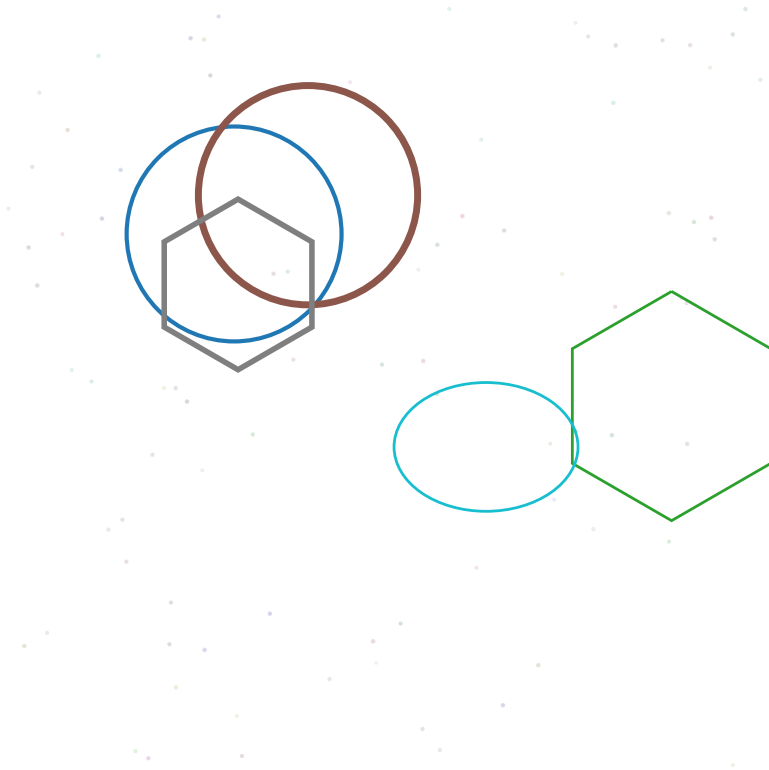[{"shape": "circle", "thickness": 1.5, "radius": 0.7, "center": [0.304, 0.696]}, {"shape": "hexagon", "thickness": 1, "radius": 0.74, "center": [0.872, 0.473]}, {"shape": "circle", "thickness": 2.5, "radius": 0.71, "center": [0.4, 0.746]}, {"shape": "hexagon", "thickness": 2, "radius": 0.55, "center": [0.309, 0.631]}, {"shape": "oval", "thickness": 1, "radius": 0.6, "center": [0.631, 0.42]}]